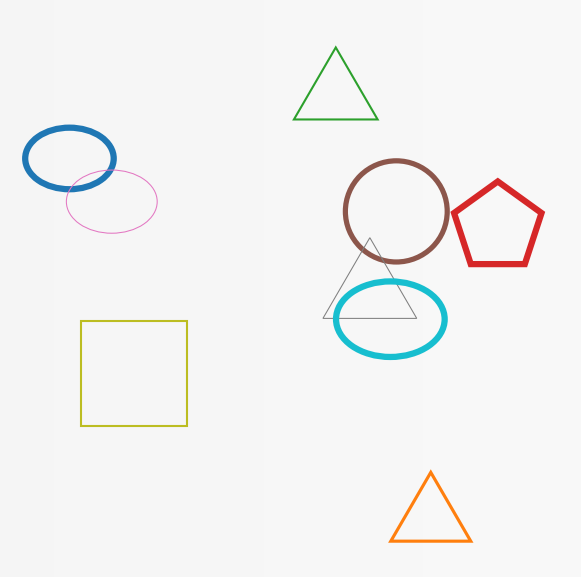[{"shape": "oval", "thickness": 3, "radius": 0.38, "center": [0.119, 0.725]}, {"shape": "triangle", "thickness": 1.5, "radius": 0.4, "center": [0.741, 0.102]}, {"shape": "triangle", "thickness": 1, "radius": 0.42, "center": [0.578, 0.834]}, {"shape": "pentagon", "thickness": 3, "radius": 0.4, "center": [0.856, 0.606]}, {"shape": "circle", "thickness": 2.5, "radius": 0.44, "center": [0.682, 0.633]}, {"shape": "oval", "thickness": 0.5, "radius": 0.39, "center": [0.192, 0.65]}, {"shape": "triangle", "thickness": 0.5, "radius": 0.47, "center": [0.636, 0.494]}, {"shape": "square", "thickness": 1, "radius": 0.46, "center": [0.23, 0.353]}, {"shape": "oval", "thickness": 3, "radius": 0.47, "center": [0.672, 0.446]}]